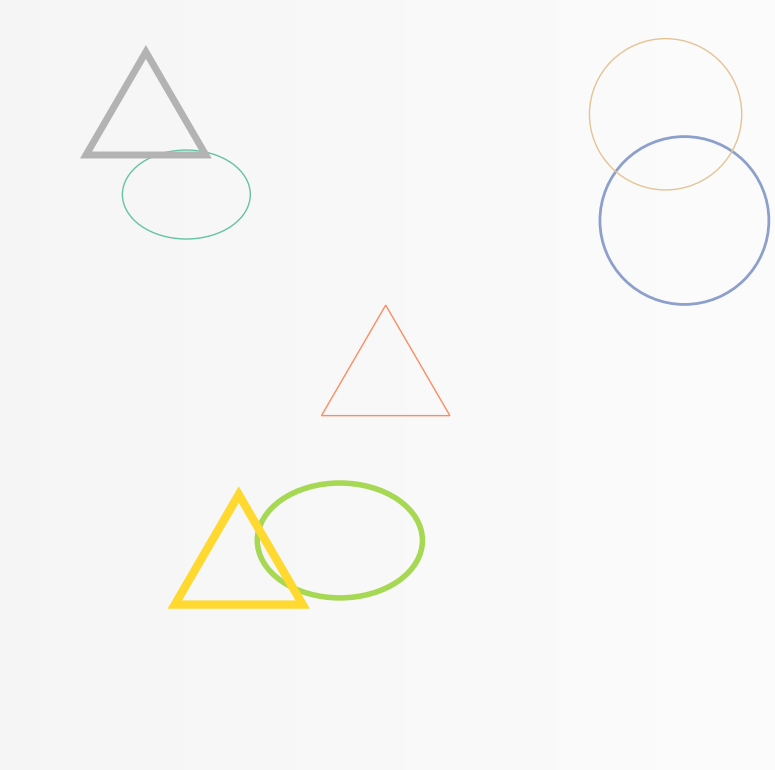[{"shape": "oval", "thickness": 0.5, "radius": 0.41, "center": [0.24, 0.747]}, {"shape": "triangle", "thickness": 0.5, "radius": 0.48, "center": [0.498, 0.508]}, {"shape": "circle", "thickness": 1, "radius": 0.54, "center": [0.883, 0.714]}, {"shape": "oval", "thickness": 2, "radius": 0.53, "center": [0.439, 0.298]}, {"shape": "triangle", "thickness": 3, "radius": 0.48, "center": [0.308, 0.262]}, {"shape": "circle", "thickness": 0.5, "radius": 0.49, "center": [0.859, 0.852]}, {"shape": "triangle", "thickness": 2.5, "radius": 0.45, "center": [0.188, 0.843]}]